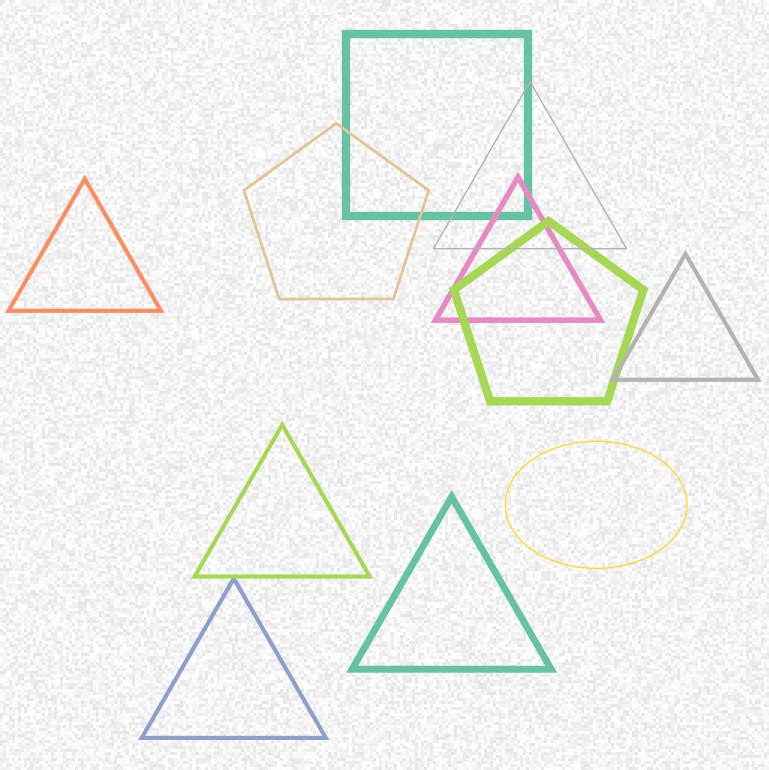[{"shape": "square", "thickness": 3, "radius": 0.59, "center": [0.568, 0.838]}, {"shape": "triangle", "thickness": 2.5, "radius": 0.75, "center": [0.587, 0.206]}, {"shape": "triangle", "thickness": 1.5, "radius": 0.57, "center": [0.11, 0.653]}, {"shape": "triangle", "thickness": 1.5, "radius": 0.69, "center": [0.304, 0.111]}, {"shape": "triangle", "thickness": 2, "radius": 0.62, "center": [0.673, 0.646]}, {"shape": "triangle", "thickness": 1.5, "radius": 0.66, "center": [0.367, 0.317]}, {"shape": "pentagon", "thickness": 3, "radius": 0.65, "center": [0.713, 0.584]}, {"shape": "oval", "thickness": 0.5, "radius": 0.59, "center": [0.774, 0.344]}, {"shape": "pentagon", "thickness": 1, "radius": 0.63, "center": [0.437, 0.714]}, {"shape": "triangle", "thickness": 1.5, "radius": 0.54, "center": [0.89, 0.561]}, {"shape": "triangle", "thickness": 0.5, "radius": 0.72, "center": [0.688, 0.749]}]